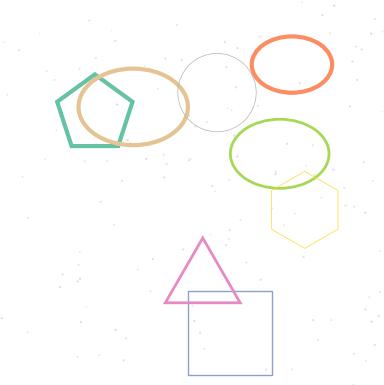[{"shape": "pentagon", "thickness": 3, "radius": 0.51, "center": [0.246, 0.704]}, {"shape": "oval", "thickness": 3, "radius": 0.52, "center": [0.758, 0.832]}, {"shape": "square", "thickness": 1, "radius": 0.54, "center": [0.597, 0.134]}, {"shape": "triangle", "thickness": 2, "radius": 0.56, "center": [0.527, 0.27]}, {"shape": "oval", "thickness": 2, "radius": 0.64, "center": [0.726, 0.601]}, {"shape": "hexagon", "thickness": 0.5, "radius": 0.5, "center": [0.791, 0.455]}, {"shape": "oval", "thickness": 3, "radius": 0.71, "center": [0.346, 0.722]}, {"shape": "circle", "thickness": 0.5, "radius": 0.51, "center": [0.564, 0.759]}]